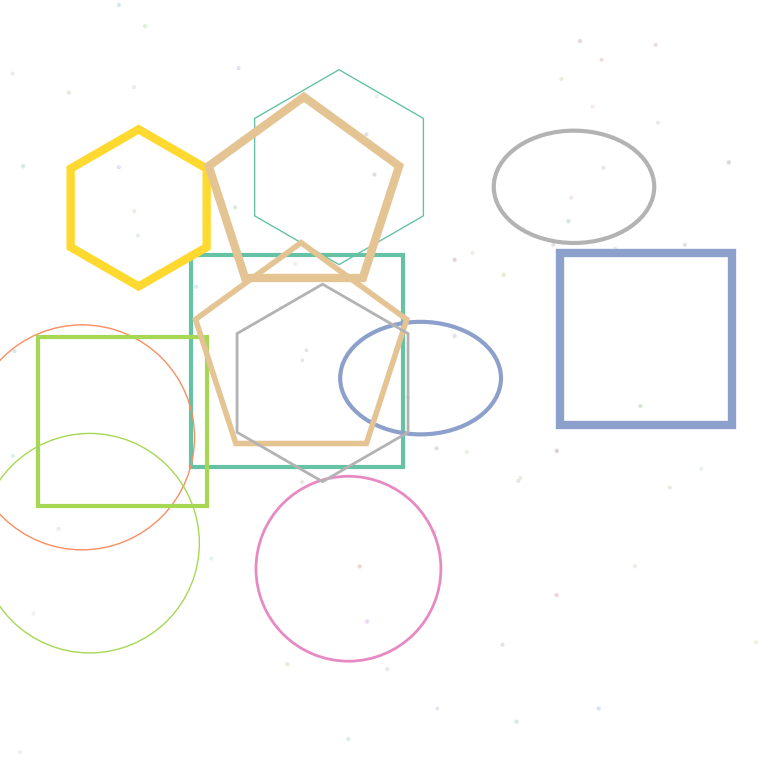[{"shape": "square", "thickness": 1.5, "radius": 0.69, "center": [0.386, 0.531]}, {"shape": "hexagon", "thickness": 0.5, "radius": 0.63, "center": [0.44, 0.783]}, {"shape": "circle", "thickness": 0.5, "radius": 0.73, "center": [0.107, 0.432]}, {"shape": "square", "thickness": 3, "radius": 0.56, "center": [0.838, 0.56]}, {"shape": "oval", "thickness": 1.5, "radius": 0.52, "center": [0.546, 0.509]}, {"shape": "circle", "thickness": 1, "radius": 0.6, "center": [0.453, 0.261]}, {"shape": "circle", "thickness": 0.5, "radius": 0.71, "center": [0.116, 0.295]}, {"shape": "square", "thickness": 1.5, "radius": 0.55, "center": [0.159, 0.452]}, {"shape": "hexagon", "thickness": 3, "radius": 0.51, "center": [0.18, 0.73]}, {"shape": "pentagon", "thickness": 3, "radius": 0.65, "center": [0.395, 0.744]}, {"shape": "pentagon", "thickness": 2, "radius": 0.72, "center": [0.391, 0.541]}, {"shape": "hexagon", "thickness": 1, "radius": 0.64, "center": [0.419, 0.503]}, {"shape": "oval", "thickness": 1.5, "radius": 0.52, "center": [0.745, 0.757]}]